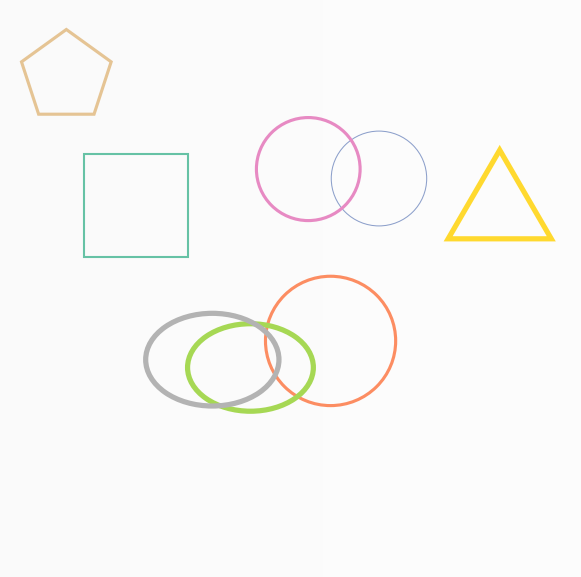[{"shape": "square", "thickness": 1, "radius": 0.45, "center": [0.234, 0.643]}, {"shape": "circle", "thickness": 1.5, "radius": 0.56, "center": [0.569, 0.409]}, {"shape": "circle", "thickness": 0.5, "radius": 0.41, "center": [0.652, 0.69]}, {"shape": "circle", "thickness": 1.5, "radius": 0.45, "center": [0.53, 0.706]}, {"shape": "oval", "thickness": 2.5, "radius": 0.54, "center": [0.431, 0.363]}, {"shape": "triangle", "thickness": 2.5, "radius": 0.51, "center": [0.86, 0.637]}, {"shape": "pentagon", "thickness": 1.5, "radius": 0.41, "center": [0.114, 0.867]}, {"shape": "oval", "thickness": 2.5, "radius": 0.57, "center": [0.365, 0.376]}]